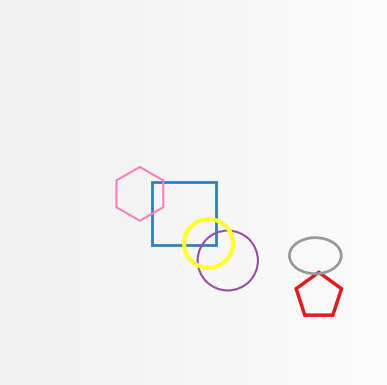[{"shape": "pentagon", "thickness": 2.5, "radius": 0.31, "center": [0.823, 0.231]}, {"shape": "square", "thickness": 2, "radius": 0.41, "center": [0.476, 0.445]}, {"shape": "circle", "thickness": 1.5, "radius": 0.39, "center": [0.588, 0.323]}, {"shape": "circle", "thickness": 3, "radius": 0.32, "center": [0.538, 0.368]}, {"shape": "hexagon", "thickness": 1.5, "radius": 0.35, "center": [0.361, 0.496]}, {"shape": "oval", "thickness": 2, "radius": 0.33, "center": [0.814, 0.336]}]